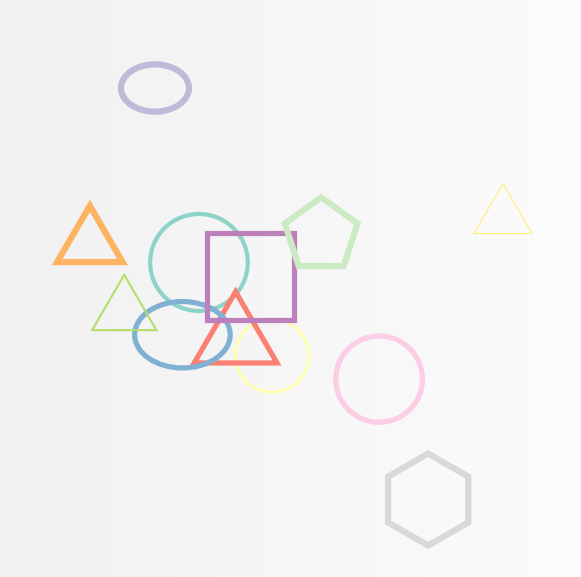[{"shape": "circle", "thickness": 2, "radius": 0.42, "center": [0.342, 0.545]}, {"shape": "circle", "thickness": 1.5, "radius": 0.32, "center": [0.468, 0.383]}, {"shape": "oval", "thickness": 3, "radius": 0.29, "center": [0.267, 0.847]}, {"shape": "triangle", "thickness": 2.5, "radius": 0.41, "center": [0.405, 0.412]}, {"shape": "oval", "thickness": 2.5, "radius": 0.41, "center": [0.314, 0.419]}, {"shape": "triangle", "thickness": 3, "radius": 0.32, "center": [0.155, 0.578]}, {"shape": "triangle", "thickness": 1, "radius": 0.32, "center": [0.214, 0.459]}, {"shape": "circle", "thickness": 2.5, "radius": 0.37, "center": [0.652, 0.343]}, {"shape": "hexagon", "thickness": 3, "radius": 0.4, "center": [0.737, 0.134]}, {"shape": "square", "thickness": 2.5, "radius": 0.38, "center": [0.431, 0.521]}, {"shape": "pentagon", "thickness": 3, "radius": 0.33, "center": [0.553, 0.592]}, {"shape": "triangle", "thickness": 0.5, "radius": 0.29, "center": [0.865, 0.624]}]